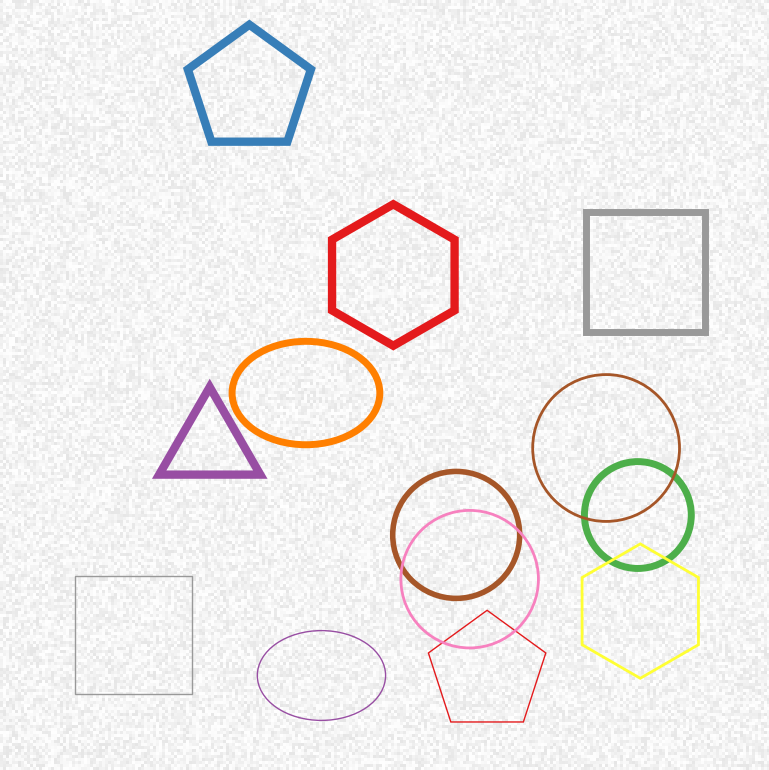[{"shape": "pentagon", "thickness": 0.5, "radius": 0.4, "center": [0.633, 0.127]}, {"shape": "hexagon", "thickness": 3, "radius": 0.46, "center": [0.511, 0.643]}, {"shape": "pentagon", "thickness": 3, "radius": 0.42, "center": [0.324, 0.884]}, {"shape": "circle", "thickness": 2.5, "radius": 0.35, "center": [0.828, 0.331]}, {"shape": "triangle", "thickness": 3, "radius": 0.38, "center": [0.272, 0.422]}, {"shape": "oval", "thickness": 0.5, "radius": 0.42, "center": [0.417, 0.123]}, {"shape": "oval", "thickness": 2.5, "radius": 0.48, "center": [0.397, 0.49]}, {"shape": "hexagon", "thickness": 1, "radius": 0.44, "center": [0.832, 0.206]}, {"shape": "circle", "thickness": 1, "radius": 0.48, "center": [0.787, 0.418]}, {"shape": "circle", "thickness": 2, "radius": 0.41, "center": [0.592, 0.305]}, {"shape": "circle", "thickness": 1, "radius": 0.45, "center": [0.61, 0.248]}, {"shape": "square", "thickness": 2.5, "radius": 0.39, "center": [0.838, 0.647]}, {"shape": "square", "thickness": 0.5, "radius": 0.38, "center": [0.174, 0.175]}]